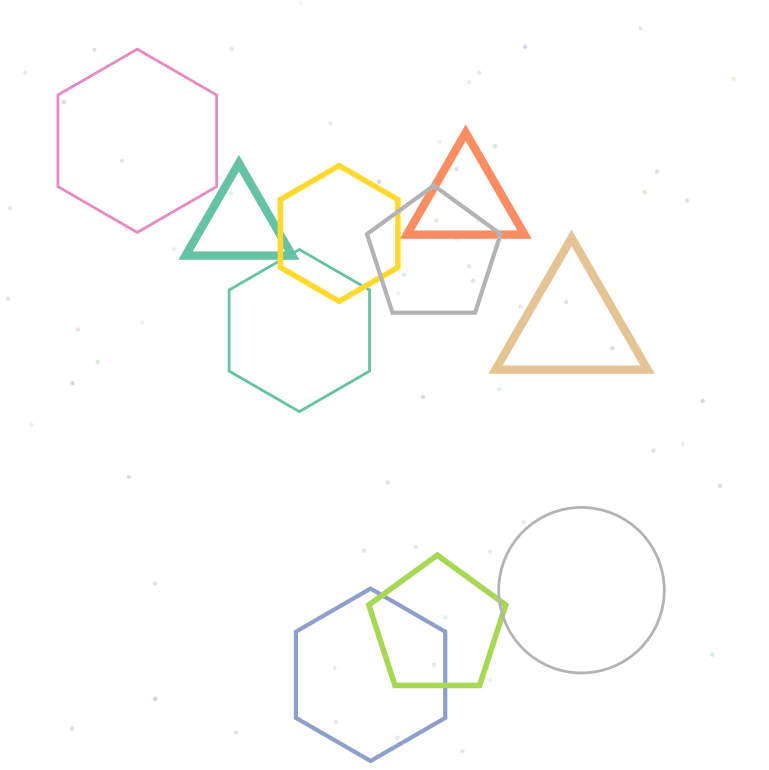[{"shape": "hexagon", "thickness": 1, "radius": 0.53, "center": [0.389, 0.571]}, {"shape": "triangle", "thickness": 3, "radius": 0.4, "center": [0.31, 0.708]}, {"shape": "triangle", "thickness": 3, "radius": 0.44, "center": [0.605, 0.739]}, {"shape": "hexagon", "thickness": 1.5, "radius": 0.56, "center": [0.481, 0.124]}, {"shape": "hexagon", "thickness": 1, "radius": 0.59, "center": [0.178, 0.817]}, {"shape": "pentagon", "thickness": 2, "radius": 0.47, "center": [0.568, 0.185]}, {"shape": "hexagon", "thickness": 2, "radius": 0.44, "center": [0.44, 0.697]}, {"shape": "triangle", "thickness": 3, "radius": 0.57, "center": [0.742, 0.577]}, {"shape": "circle", "thickness": 1, "radius": 0.54, "center": [0.755, 0.234]}, {"shape": "pentagon", "thickness": 1.5, "radius": 0.46, "center": [0.563, 0.668]}]